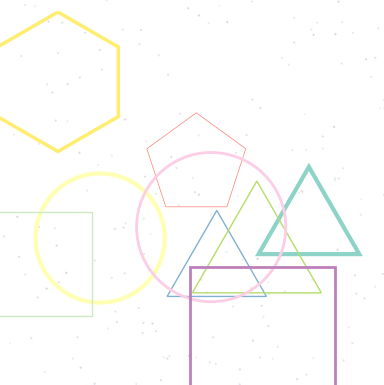[{"shape": "triangle", "thickness": 3, "radius": 0.76, "center": [0.802, 0.415]}, {"shape": "circle", "thickness": 3, "radius": 0.84, "center": [0.26, 0.382]}, {"shape": "pentagon", "thickness": 0.5, "radius": 0.68, "center": [0.51, 0.572]}, {"shape": "triangle", "thickness": 1, "radius": 0.74, "center": [0.563, 0.304]}, {"shape": "triangle", "thickness": 1, "radius": 0.97, "center": [0.667, 0.336]}, {"shape": "circle", "thickness": 2, "radius": 0.97, "center": [0.549, 0.41]}, {"shape": "square", "thickness": 2, "radius": 0.94, "center": [0.682, 0.12]}, {"shape": "square", "thickness": 1, "radius": 0.68, "center": [0.105, 0.315]}, {"shape": "hexagon", "thickness": 2.5, "radius": 0.91, "center": [0.15, 0.788]}]